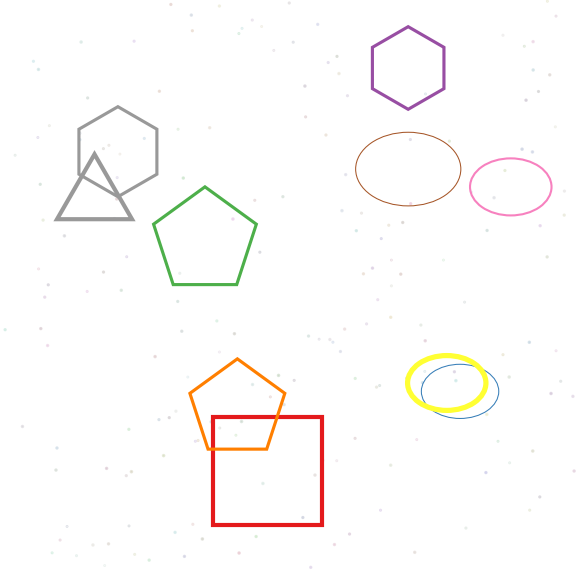[{"shape": "square", "thickness": 2, "radius": 0.47, "center": [0.463, 0.184]}, {"shape": "oval", "thickness": 0.5, "radius": 0.34, "center": [0.797, 0.321]}, {"shape": "pentagon", "thickness": 1.5, "radius": 0.47, "center": [0.355, 0.582]}, {"shape": "hexagon", "thickness": 1.5, "radius": 0.36, "center": [0.707, 0.881]}, {"shape": "pentagon", "thickness": 1.5, "radius": 0.43, "center": [0.411, 0.291]}, {"shape": "oval", "thickness": 2.5, "radius": 0.34, "center": [0.774, 0.336]}, {"shape": "oval", "thickness": 0.5, "radius": 0.46, "center": [0.707, 0.706]}, {"shape": "oval", "thickness": 1, "radius": 0.35, "center": [0.884, 0.675]}, {"shape": "hexagon", "thickness": 1.5, "radius": 0.39, "center": [0.204, 0.736]}, {"shape": "triangle", "thickness": 2, "radius": 0.37, "center": [0.164, 0.657]}]